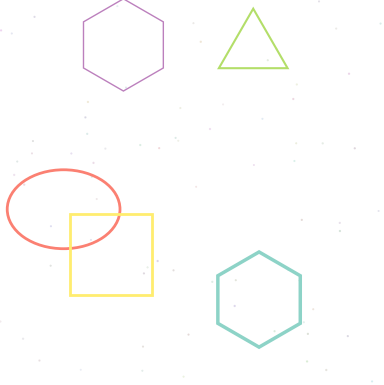[{"shape": "hexagon", "thickness": 2.5, "radius": 0.62, "center": [0.673, 0.222]}, {"shape": "oval", "thickness": 2, "radius": 0.73, "center": [0.165, 0.457]}, {"shape": "triangle", "thickness": 1.5, "radius": 0.52, "center": [0.658, 0.874]}, {"shape": "hexagon", "thickness": 1, "radius": 0.6, "center": [0.321, 0.883]}, {"shape": "square", "thickness": 2, "radius": 0.53, "center": [0.288, 0.339]}]